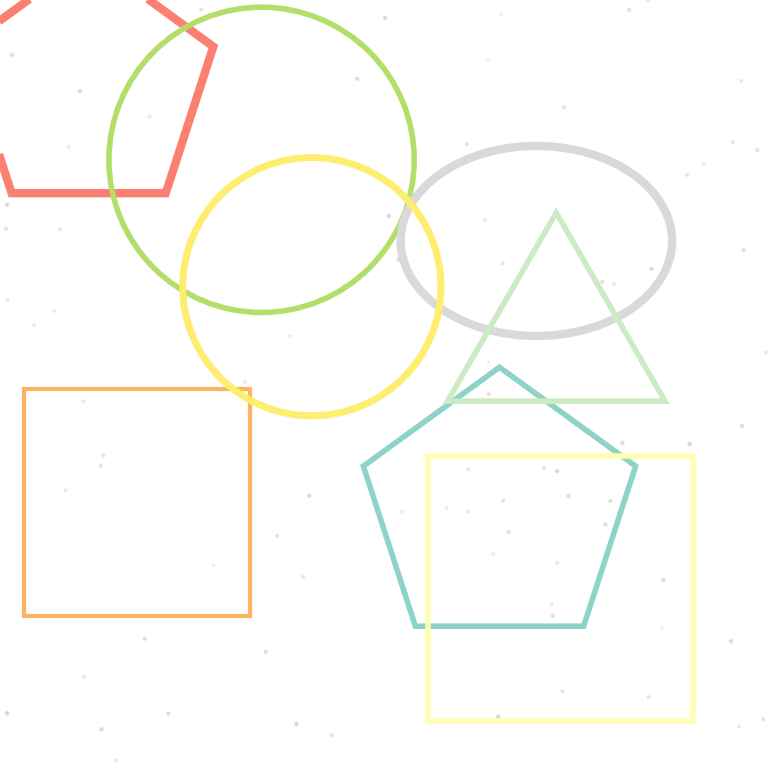[{"shape": "pentagon", "thickness": 2, "radius": 0.93, "center": [0.649, 0.337]}, {"shape": "square", "thickness": 2, "radius": 0.86, "center": [0.728, 0.236]}, {"shape": "pentagon", "thickness": 3, "radius": 0.85, "center": [0.115, 0.887]}, {"shape": "square", "thickness": 1.5, "radius": 0.73, "center": [0.178, 0.347]}, {"shape": "circle", "thickness": 2, "radius": 0.99, "center": [0.34, 0.792]}, {"shape": "oval", "thickness": 3, "radius": 0.88, "center": [0.697, 0.687]}, {"shape": "triangle", "thickness": 2, "radius": 0.82, "center": [0.722, 0.561]}, {"shape": "circle", "thickness": 2.5, "radius": 0.84, "center": [0.405, 0.628]}]